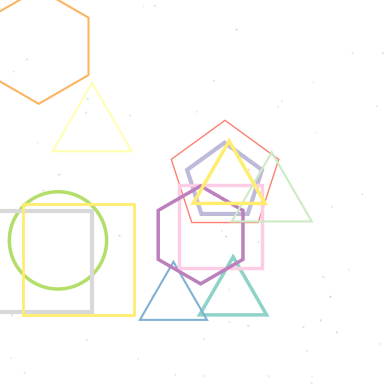[{"shape": "triangle", "thickness": 2.5, "radius": 0.5, "center": [0.606, 0.232]}, {"shape": "triangle", "thickness": 1.5, "radius": 0.59, "center": [0.239, 0.666]}, {"shape": "pentagon", "thickness": 3, "radius": 0.51, "center": [0.583, 0.527]}, {"shape": "pentagon", "thickness": 1, "radius": 0.73, "center": [0.584, 0.541]}, {"shape": "triangle", "thickness": 1.5, "radius": 0.5, "center": [0.45, 0.219]}, {"shape": "hexagon", "thickness": 1.5, "radius": 0.75, "center": [0.101, 0.88]}, {"shape": "circle", "thickness": 2.5, "radius": 0.63, "center": [0.151, 0.376]}, {"shape": "square", "thickness": 2.5, "radius": 0.54, "center": [0.572, 0.412]}, {"shape": "square", "thickness": 3, "radius": 0.65, "center": [0.109, 0.32]}, {"shape": "hexagon", "thickness": 2.5, "radius": 0.64, "center": [0.521, 0.39]}, {"shape": "triangle", "thickness": 1.5, "radius": 0.6, "center": [0.706, 0.485]}, {"shape": "square", "thickness": 2, "radius": 0.72, "center": [0.204, 0.326]}, {"shape": "triangle", "thickness": 2.5, "radius": 0.54, "center": [0.595, 0.526]}]